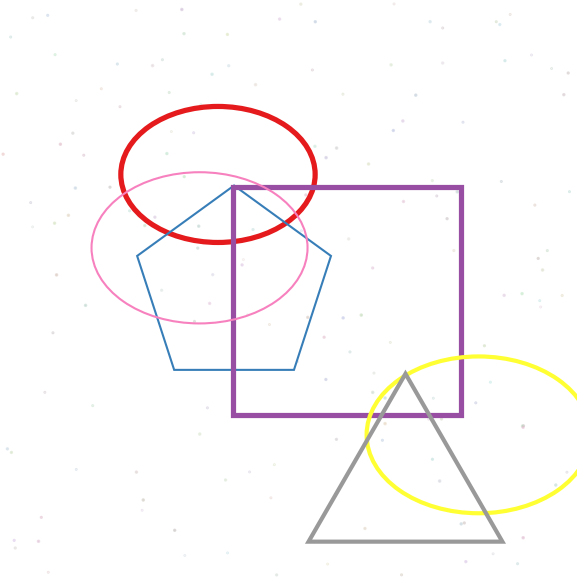[{"shape": "oval", "thickness": 2.5, "radius": 0.84, "center": [0.377, 0.697]}, {"shape": "pentagon", "thickness": 1, "radius": 0.88, "center": [0.405, 0.501]}, {"shape": "square", "thickness": 2.5, "radius": 0.99, "center": [0.601, 0.478]}, {"shape": "oval", "thickness": 2, "radius": 0.97, "center": [0.829, 0.246]}, {"shape": "oval", "thickness": 1, "radius": 0.94, "center": [0.346, 0.57]}, {"shape": "triangle", "thickness": 2, "radius": 0.97, "center": [0.702, 0.158]}]